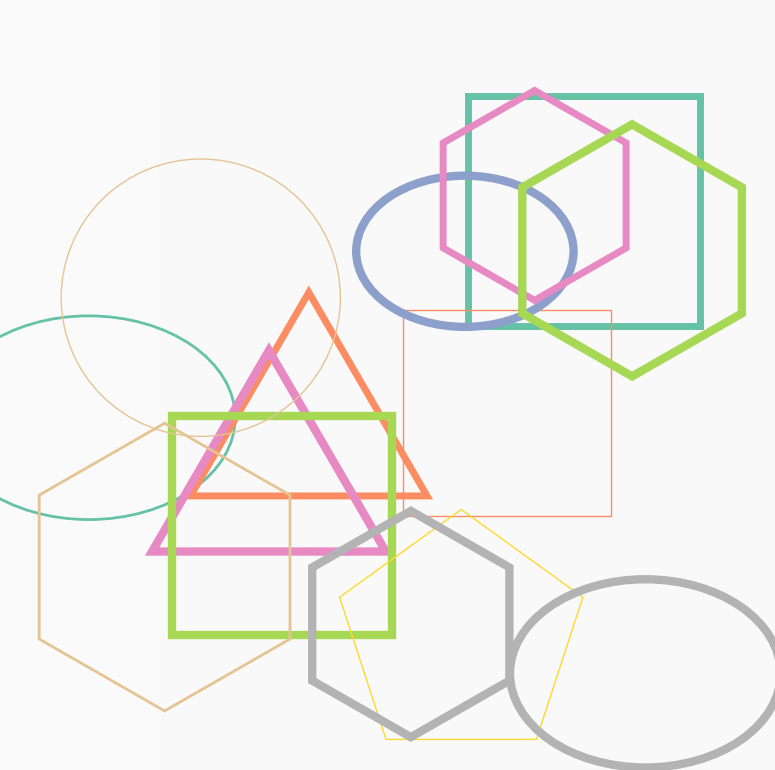[{"shape": "oval", "thickness": 1, "radius": 0.94, "center": [0.115, 0.458]}, {"shape": "square", "thickness": 2.5, "radius": 0.75, "center": [0.753, 0.726]}, {"shape": "square", "thickness": 0.5, "radius": 0.67, "center": [0.655, 0.463]}, {"shape": "triangle", "thickness": 2.5, "radius": 0.88, "center": [0.398, 0.444]}, {"shape": "oval", "thickness": 3, "radius": 0.7, "center": [0.6, 0.674]}, {"shape": "triangle", "thickness": 3, "radius": 0.87, "center": [0.347, 0.371]}, {"shape": "hexagon", "thickness": 2.5, "radius": 0.68, "center": [0.69, 0.746]}, {"shape": "square", "thickness": 3, "radius": 0.71, "center": [0.364, 0.318]}, {"shape": "hexagon", "thickness": 3, "radius": 0.82, "center": [0.816, 0.675]}, {"shape": "pentagon", "thickness": 0.5, "radius": 0.83, "center": [0.595, 0.173]}, {"shape": "circle", "thickness": 0.5, "radius": 0.9, "center": [0.259, 0.613]}, {"shape": "hexagon", "thickness": 1, "radius": 0.93, "center": [0.212, 0.264]}, {"shape": "hexagon", "thickness": 3, "radius": 0.73, "center": [0.53, 0.19]}, {"shape": "oval", "thickness": 3, "radius": 0.87, "center": [0.833, 0.125]}]